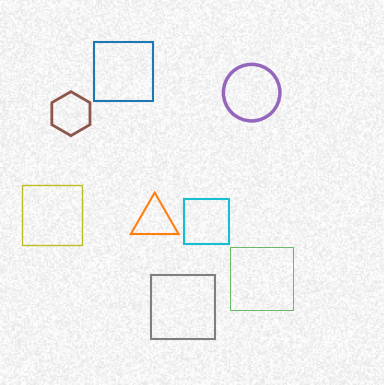[{"shape": "square", "thickness": 1.5, "radius": 0.38, "center": [0.321, 0.814]}, {"shape": "triangle", "thickness": 1.5, "radius": 0.36, "center": [0.402, 0.428]}, {"shape": "square", "thickness": 0.5, "radius": 0.41, "center": [0.679, 0.277]}, {"shape": "circle", "thickness": 2.5, "radius": 0.37, "center": [0.654, 0.759]}, {"shape": "hexagon", "thickness": 2, "radius": 0.29, "center": [0.184, 0.705]}, {"shape": "square", "thickness": 1.5, "radius": 0.42, "center": [0.476, 0.203]}, {"shape": "square", "thickness": 1, "radius": 0.39, "center": [0.135, 0.442]}, {"shape": "square", "thickness": 1.5, "radius": 0.29, "center": [0.537, 0.425]}]